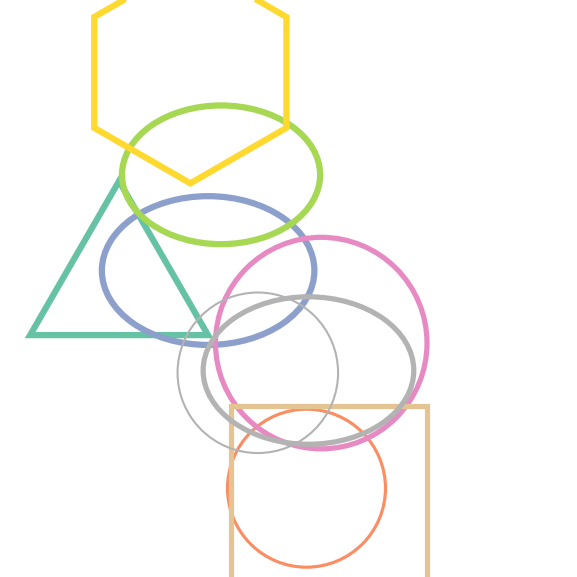[{"shape": "triangle", "thickness": 3, "radius": 0.89, "center": [0.206, 0.508]}, {"shape": "circle", "thickness": 1.5, "radius": 0.68, "center": [0.531, 0.154]}, {"shape": "oval", "thickness": 3, "radius": 0.92, "center": [0.36, 0.531]}, {"shape": "circle", "thickness": 2.5, "radius": 0.92, "center": [0.556, 0.405]}, {"shape": "oval", "thickness": 3, "radius": 0.86, "center": [0.383, 0.696]}, {"shape": "hexagon", "thickness": 3, "radius": 0.96, "center": [0.33, 0.874]}, {"shape": "square", "thickness": 2.5, "radius": 0.85, "center": [0.57, 0.126]}, {"shape": "oval", "thickness": 2.5, "radius": 0.91, "center": [0.534, 0.358]}, {"shape": "circle", "thickness": 1, "radius": 0.69, "center": [0.446, 0.354]}]